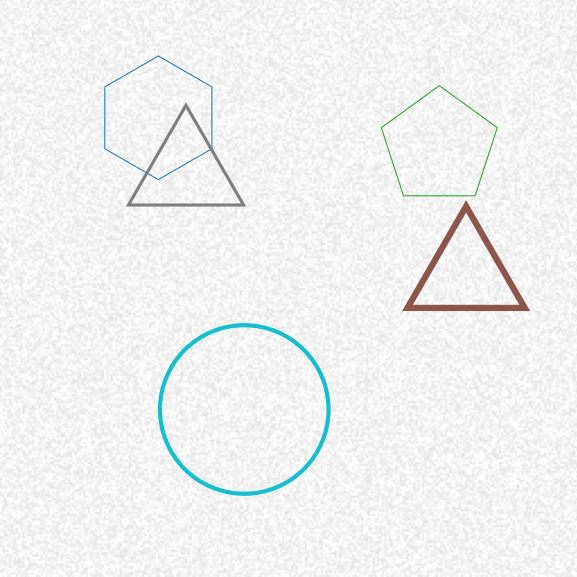[{"shape": "hexagon", "thickness": 0.5, "radius": 0.54, "center": [0.274, 0.795]}, {"shape": "pentagon", "thickness": 0.5, "radius": 0.53, "center": [0.761, 0.745]}, {"shape": "triangle", "thickness": 3, "radius": 0.59, "center": [0.807, 0.525]}, {"shape": "triangle", "thickness": 1.5, "radius": 0.58, "center": [0.322, 0.702]}, {"shape": "circle", "thickness": 2, "radius": 0.73, "center": [0.423, 0.29]}]